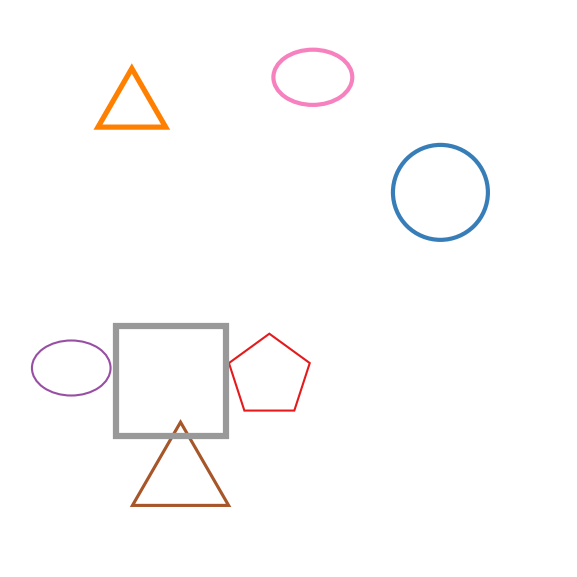[{"shape": "pentagon", "thickness": 1, "radius": 0.37, "center": [0.466, 0.348]}, {"shape": "circle", "thickness": 2, "radius": 0.41, "center": [0.763, 0.666]}, {"shape": "oval", "thickness": 1, "radius": 0.34, "center": [0.123, 0.362]}, {"shape": "triangle", "thickness": 2.5, "radius": 0.34, "center": [0.228, 0.813]}, {"shape": "triangle", "thickness": 1.5, "radius": 0.48, "center": [0.313, 0.172]}, {"shape": "oval", "thickness": 2, "radius": 0.34, "center": [0.542, 0.865]}, {"shape": "square", "thickness": 3, "radius": 0.47, "center": [0.296, 0.34]}]